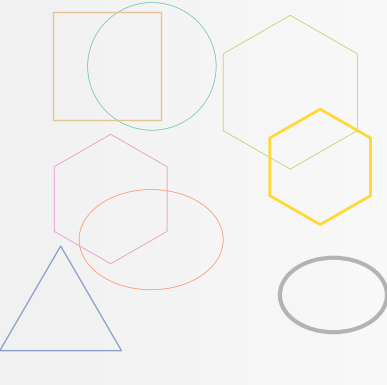[{"shape": "circle", "thickness": 0.5, "radius": 0.83, "center": [0.392, 0.828]}, {"shape": "oval", "thickness": 0.5, "radius": 0.93, "center": [0.39, 0.378]}, {"shape": "triangle", "thickness": 1, "radius": 0.91, "center": [0.157, 0.18]}, {"shape": "hexagon", "thickness": 0.5, "radius": 0.84, "center": [0.286, 0.483]}, {"shape": "hexagon", "thickness": 0.5, "radius": 1.0, "center": [0.749, 0.76]}, {"shape": "hexagon", "thickness": 2, "radius": 0.75, "center": [0.826, 0.567]}, {"shape": "square", "thickness": 1, "radius": 0.7, "center": [0.276, 0.828]}, {"shape": "oval", "thickness": 3, "radius": 0.69, "center": [0.86, 0.234]}]